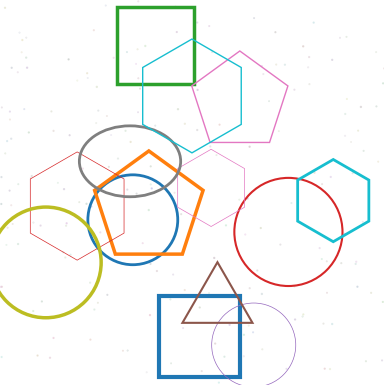[{"shape": "circle", "thickness": 2, "radius": 0.58, "center": [0.345, 0.429]}, {"shape": "square", "thickness": 3, "radius": 0.53, "center": [0.519, 0.125]}, {"shape": "pentagon", "thickness": 2.5, "radius": 0.74, "center": [0.387, 0.46]}, {"shape": "square", "thickness": 2.5, "radius": 0.5, "center": [0.403, 0.883]}, {"shape": "circle", "thickness": 1.5, "radius": 0.7, "center": [0.749, 0.398]}, {"shape": "hexagon", "thickness": 0.5, "radius": 0.7, "center": [0.2, 0.465]}, {"shape": "circle", "thickness": 0.5, "radius": 0.55, "center": [0.659, 0.104]}, {"shape": "triangle", "thickness": 1.5, "radius": 0.53, "center": [0.565, 0.214]}, {"shape": "pentagon", "thickness": 1, "radius": 0.66, "center": [0.623, 0.736]}, {"shape": "hexagon", "thickness": 0.5, "radius": 0.5, "center": [0.548, 0.512]}, {"shape": "oval", "thickness": 2, "radius": 0.66, "center": [0.338, 0.581]}, {"shape": "circle", "thickness": 2.5, "radius": 0.72, "center": [0.119, 0.318]}, {"shape": "hexagon", "thickness": 1, "radius": 0.74, "center": [0.499, 0.751]}, {"shape": "hexagon", "thickness": 2, "radius": 0.53, "center": [0.866, 0.479]}]